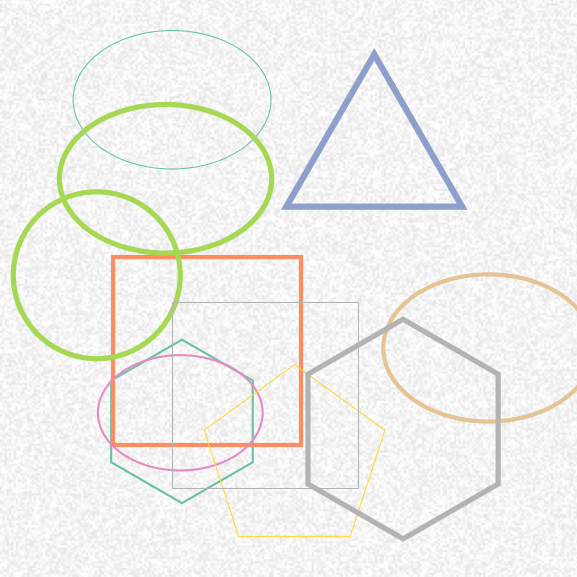[{"shape": "oval", "thickness": 0.5, "radius": 0.86, "center": [0.298, 0.826]}, {"shape": "hexagon", "thickness": 1, "radius": 0.71, "center": [0.315, 0.269]}, {"shape": "square", "thickness": 2, "radius": 0.81, "center": [0.359, 0.391]}, {"shape": "triangle", "thickness": 3, "radius": 0.88, "center": [0.648, 0.729]}, {"shape": "oval", "thickness": 1, "radius": 0.71, "center": [0.312, 0.284]}, {"shape": "circle", "thickness": 2.5, "radius": 0.72, "center": [0.168, 0.523]}, {"shape": "oval", "thickness": 2.5, "radius": 0.92, "center": [0.287, 0.69]}, {"shape": "pentagon", "thickness": 0.5, "radius": 0.82, "center": [0.51, 0.203]}, {"shape": "oval", "thickness": 2, "radius": 0.91, "center": [0.846, 0.397]}, {"shape": "hexagon", "thickness": 2.5, "radius": 0.95, "center": [0.698, 0.256]}, {"shape": "square", "thickness": 0.5, "radius": 0.81, "center": [0.459, 0.315]}]